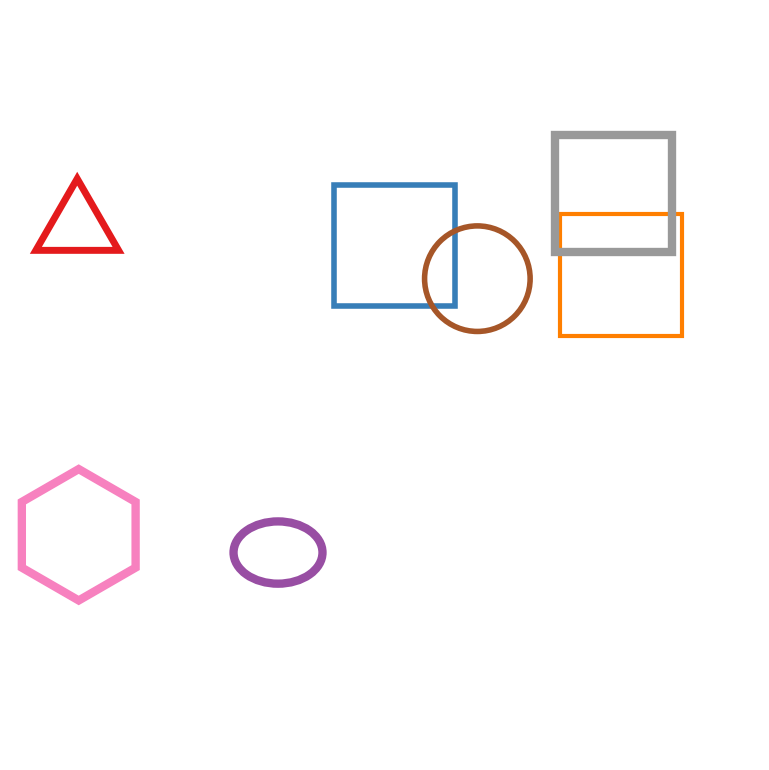[{"shape": "triangle", "thickness": 2.5, "radius": 0.31, "center": [0.1, 0.706]}, {"shape": "square", "thickness": 2, "radius": 0.39, "center": [0.512, 0.681]}, {"shape": "oval", "thickness": 3, "radius": 0.29, "center": [0.361, 0.282]}, {"shape": "square", "thickness": 1.5, "radius": 0.4, "center": [0.806, 0.643]}, {"shape": "circle", "thickness": 2, "radius": 0.34, "center": [0.62, 0.638]}, {"shape": "hexagon", "thickness": 3, "radius": 0.43, "center": [0.102, 0.305]}, {"shape": "square", "thickness": 3, "radius": 0.38, "center": [0.796, 0.749]}]